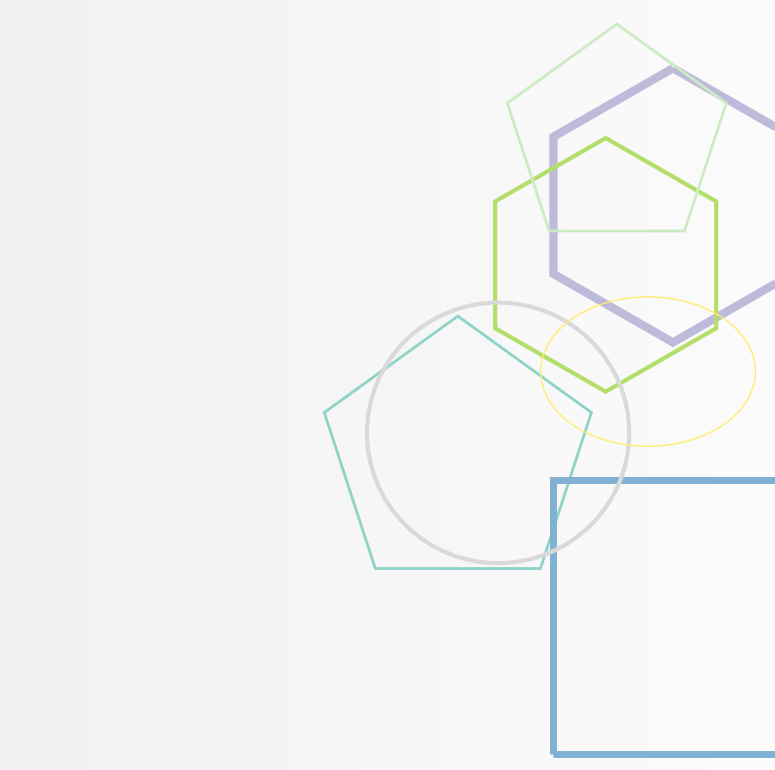[{"shape": "pentagon", "thickness": 1, "radius": 0.91, "center": [0.591, 0.408]}, {"shape": "hexagon", "thickness": 3, "radius": 0.89, "center": [0.868, 0.733]}, {"shape": "square", "thickness": 2.5, "radius": 0.89, "center": [0.892, 0.198]}, {"shape": "hexagon", "thickness": 1.5, "radius": 0.82, "center": [0.782, 0.656]}, {"shape": "circle", "thickness": 1.5, "radius": 0.85, "center": [0.643, 0.438]}, {"shape": "pentagon", "thickness": 1, "radius": 0.74, "center": [0.796, 0.82]}, {"shape": "oval", "thickness": 0.5, "radius": 0.69, "center": [0.836, 0.517]}]